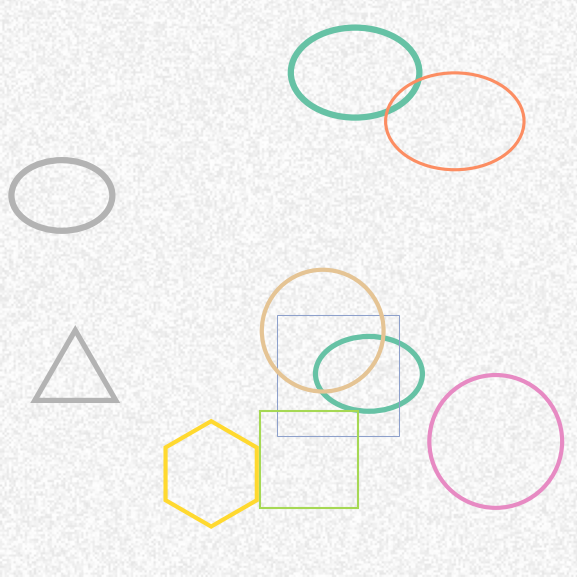[{"shape": "oval", "thickness": 3, "radius": 0.56, "center": [0.615, 0.873]}, {"shape": "oval", "thickness": 2.5, "radius": 0.46, "center": [0.639, 0.352]}, {"shape": "oval", "thickness": 1.5, "radius": 0.6, "center": [0.788, 0.789]}, {"shape": "square", "thickness": 0.5, "radius": 0.53, "center": [0.585, 0.349]}, {"shape": "circle", "thickness": 2, "radius": 0.57, "center": [0.858, 0.235]}, {"shape": "square", "thickness": 1, "radius": 0.42, "center": [0.535, 0.203]}, {"shape": "hexagon", "thickness": 2, "radius": 0.46, "center": [0.366, 0.179]}, {"shape": "circle", "thickness": 2, "radius": 0.53, "center": [0.559, 0.427]}, {"shape": "oval", "thickness": 3, "radius": 0.44, "center": [0.107, 0.661]}, {"shape": "triangle", "thickness": 2.5, "radius": 0.41, "center": [0.13, 0.346]}]